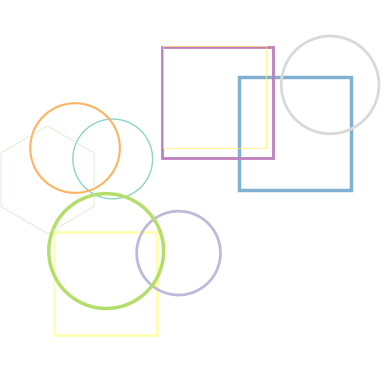[{"shape": "circle", "thickness": 1, "radius": 0.52, "center": [0.293, 0.587]}, {"shape": "square", "thickness": 2, "radius": 0.67, "center": [0.273, 0.264]}, {"shape": "circle", "thickness": 2, "radius": 0.54, "center": [0.464, 0.343]}, {"shape": "square", "thickness": 2.5, "radius": 0.73, "center": [0.766, 0.653]}, {"shape": "circle", "thickness": 1.5, "radius": 0.58, "center": [0.195, 0.615]}, {"shape": "circle", "thickness": 2.5, "radius": 0.75, "center": [0.276, 0.348]}, {"shape": "circle", "thickness": 2, "radius": 0.63, "center": [0.857, 0.779]}, {"shape": "square", "thickness": 2, "radius": 0.72, "center": [0.565, 0.734]}, {"shape": "hexagon", "thickness": 0.5, "radius": 0.7, "center": [0.124, 0.533]}, {"shape": "square", "thickness": 0.5, "radius": 0.66, "center": [0.557, 0.748]}]